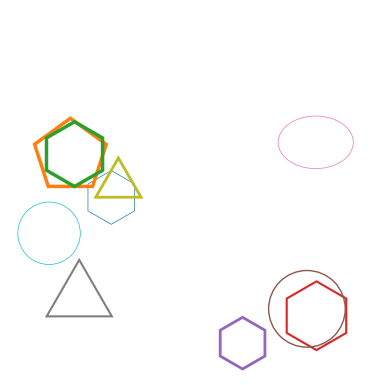[{"shape": "hexagon", "thickness": 0.5, "radius": 0.35, "center": [0.289, 0.487]}, {"shape": "pentagon", "thickness": 2.5, "radius": 0.49, "center": [0.183, 0.595]}, {"shape": "hexagon", "thickness": 2.5, "radius": 0.42, "center": [0.194, 0.6]}, {"shape": "hexagon", "thickness": 1.5, "radius": 0.45, "center": [0.822, 0.18]}, {"shape": "hexagon", "thickness": 2, "radius": 0.34, "center": [0.63, 0.109]}, {"shape": "circle", "thickness": 1, "radius": 0.5, "center": [0.797, 0.198]}, {"shape": "oval", "thickness": 0.5, "radius": 0.49, "center": [0.82, 0.63]}, {"shape": "triangle", "thickness": 1.5, "radius": 0.49, "center": [0.206, 0.227]}, {"shape": "triangle", "thickness": 2, "radius": 0.34, "center": [0.308, 0.522]}, {"shape": "circle", "thickness": 0.5, "radius": 0.41, "center": [0.127, 0.394]}]